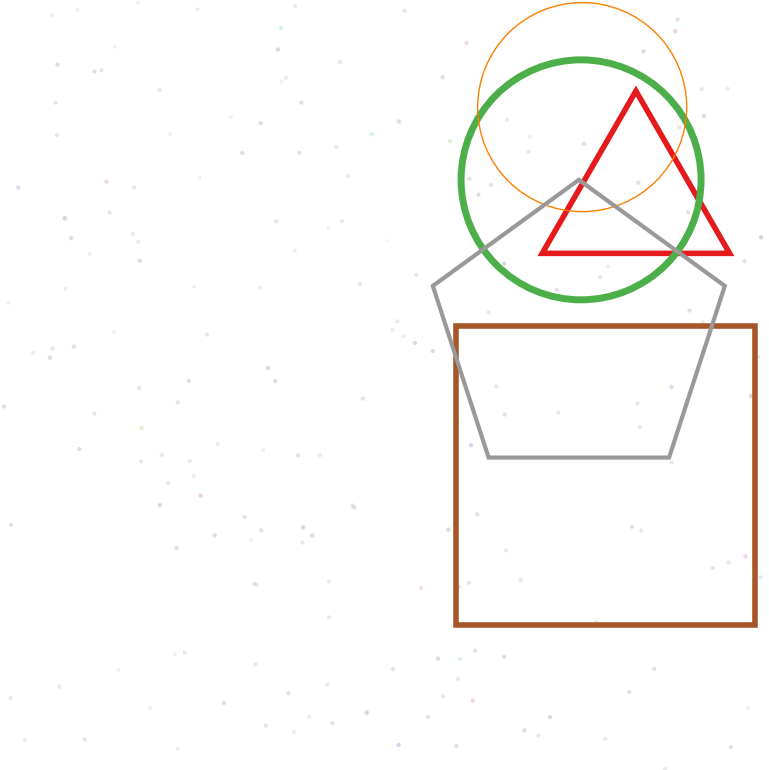[{"shape": "triangle", "thickness": 2, "radius": 0.7, "center": [0.826, 0.741]}, {"shape": "circle", "thickness": 2.5, "radius": 0.78, "center": [0.755, 0.766]}, {"shape": "circle", "thickness": 0.5, "radius": 0.68, "center": [0.756, 0.861]}, {"shape": "square", "thickness": 2, "radius": 0.97, "center": [0.787, 0.383]}, {"shape": "pentagon", "thickness": 1.5, "radius": 1.0, "center": [0.752, 0.567]}]